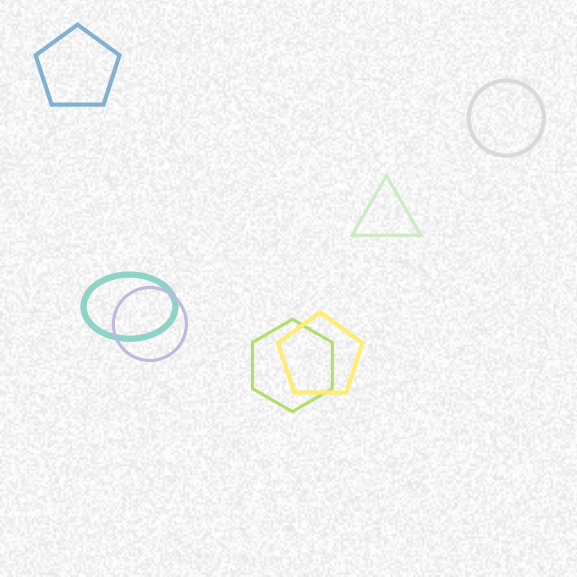[{"shape": "oval", "thickness": 3, "radius": 0.4, "center": [0.224, 0.468]}, {"shape": "circle", "thickness": 1.5, "radius": 0.32, "center": [0.26, 0.438]}, {"shape": "pentagon", "thickness": 2, "radius": 0.38, "center": [0.134, 0.88]}, {"shape": "hexagon", "thickness": 1.5, "radius": 0.4, "center": [0.506, 0.366]}, {"shape": "circle", "thickness": 2, "radius": 0.33, "center": [0.877, 0.795]}, {"shape": "triangle", "thickness": 1.5, "radius": 0.34, "center": [0.669, 0.626]}, {"shape": "pentagon", "thickness": 2, "radius": 0.38, "center": [0.555, 0.382]}]